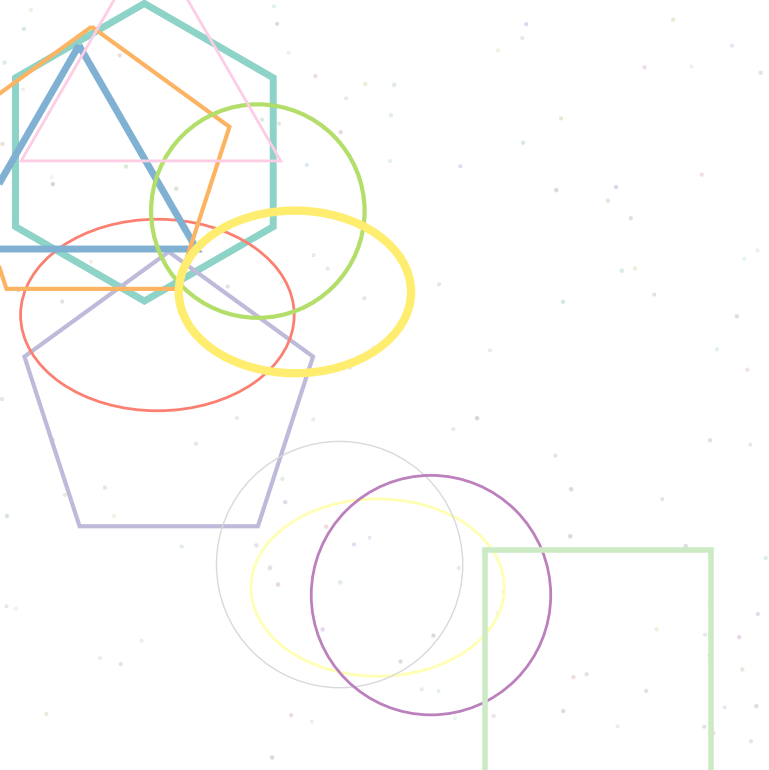[{"shape": "hexagon", "thickness": 2.5, "radius": 0.97, "center": [0.187, 0.802]}, {"shape": "oval", "thickness": 1, "radius": 0.82, "center": [0.49, 0.237]}, {"shape": "pentagon", "thickness": 1.5, "radius": 0.99, "center": [0.219, 0.476]}, {"shape": "oval", "thickness": 1, "radius": 0.89, "center": [0.204, 0.591]}, {"shape": "triangle", "thickness": 2.5, "radius": 0.88, "center": [0.103, 0.765]}, {"shape": "pentagon", "thickness": 1.5, "radius": 0.94, "center": [0.119, 0.777]}, {"shape": "circle", "thickness": 1.5, "radius": 0.69, "center": [0.335, 0.726]}, {"shape": "triangle", "thickness": 1, "radius": 0.97, "center": [0.196, 0.888]}, {"shape": "circle", "thickness": 0.5, "radius": 0.8, "center": [0.441, 0.267]}, {"shape": "circle", "thickness": 1, "radius": 0.78, "center": [0.56, 0.227]}, {"shape": "square", "thickness": 2, "radius": 0.73, "center": [0.777, 0.139]}, {"shape": "oval", "thickness": 3, "radius": 0.75, "center": [0.383, 0.621]}]